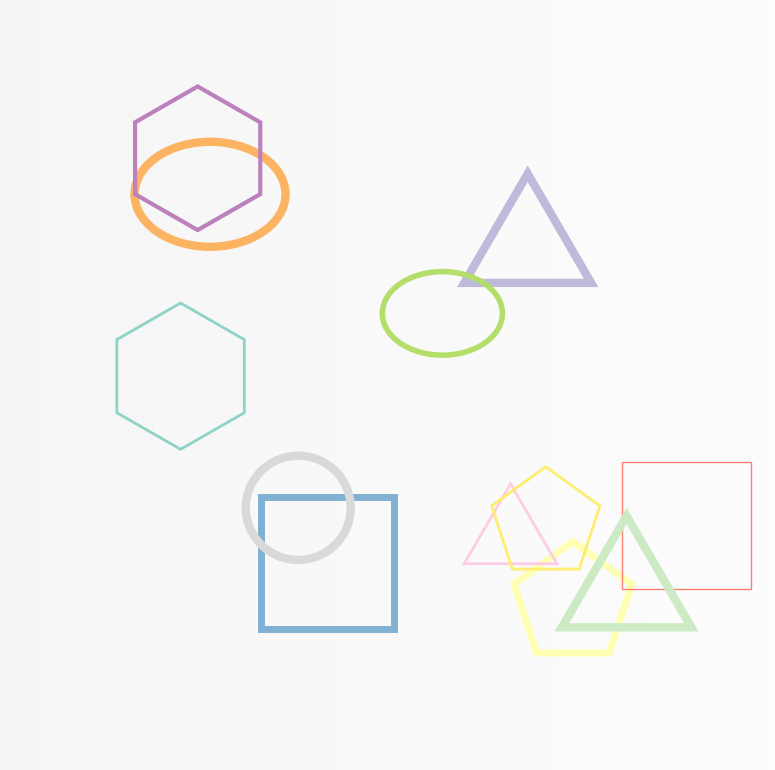[{"shape": "hexagon", "thickness": 1, "radius": 0.47, "center": [0.233, 0.511]}, {"shape": "pentagon", "thickness": 2.5, "radius": 0.4, "center": [0.739, 0.217]}, {"shape": "triangle", "thickness": 3, "radius": 0.47, "center": [0.681, 0.68]}, {"shape": "square", "thickness": 0.5, "radius": 0.41, "center": [0.886, 0.318]}, {"shape": "square", "thickness": 2.5, "radius": 0.43, "center": [0.423, 0.269]}, {"shape": "oval", "thickness": 3, "radius": 0.49, "center": [0.271, 0.748]}, {"shape": "oval", "thickness": 2, "radius": 0.39, "center": [0.571, 0.593]}, {"shape": "triangle", "thickness": 1, "radius": 0.35, "center": [0.659, 0.302]}, {"shape": "circle", "thickness": 3, "radius": 0.34, "center": [0.385, 0.34]}, {"shape": "hexagon", "thickness": 1.5, "radius": 0.47, "center": [0.255, 0.794]}, {"shape": "triangle", "thickness": 3, "radius": 0.48, "center": [0.809, 0.233]}, {"shape": "pentagon", "thickness": 1, "radius": 0.37, "center": [0.704, 0.32]}]